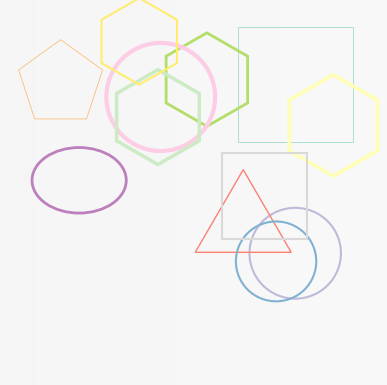[{"shape": "square", "thickness": 0.5, "radius": 0.75, "center": [0.763, 0.781]}, {"shape": "hexagon", "thickness": 2.5, "radius": 0.66, "center": [0.86, 0.674]}, {"shape": "circle", "thickness": 1.5, "radius": 0.59, "center": [0.762, 0.342]}, {"shape": "triangle", "thickness": 1, "radius": 0.72, "center": [0.628, 0.416]}, {"shape": "circle", "thickness": 1.5, "radius": 0.52, "center": [0.712, 0.321]}, {"shape": "pentagon", "thickness": 0.5, "radius": 0.57, "center": [0.156, 0.783]}, {"shape": "hexagon", "thickness": 2, "radius": 0.61, "center": [0.534, 0.793]}, {"shape": "circle", "thickness": 3, "radius": 0.7, "center": [0.415, 0.748]}, {"shape": "square", "thickness": 1.5, "radius": 0.55, "center": [0.683, 0.491]}, {"shape": "oval", "thickness": 2, "radius": 0.61, "center": [0.204, 0.532]}, {"shape": "hexagon", "thickness": 2.5, "radius": 0.62, "center": [0.408, 0.696]}, {"shape": "hexagon", "thickness": 1.5, "radius": 0.56, "center": [0.359, 0.892]}]